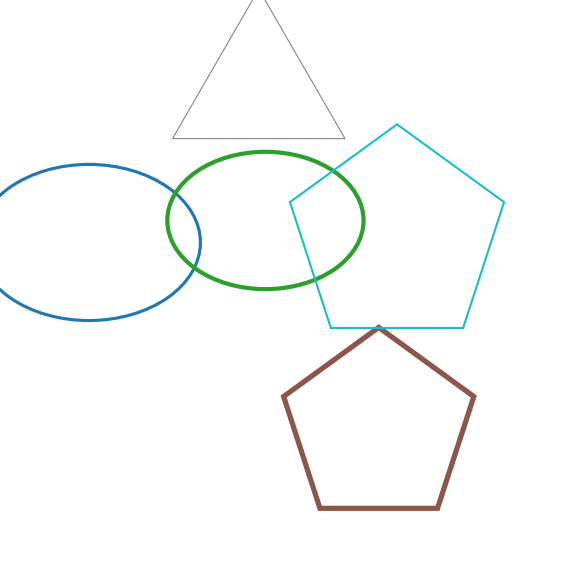[{"shape": "oval", "thickness": 1.5, "radius": 0.97, "center": [0.154, 0.579]}, {"shape": "oval", "thickness": 2, "radius": 0.85, "center": [0.46, 0.617]}, {"shape": "pentagon", "thickness": 2.5, "radius": 0.87, "center": [0.656, 0.259]}, {"shape": "triangle", "thickness": 0.5, "radius": 0.86, "center": [0.448, 0.845]}, {"shape": "pentagon", "thickness": 1, "radius": 0.97, "center": [0.687, 0.589]}]